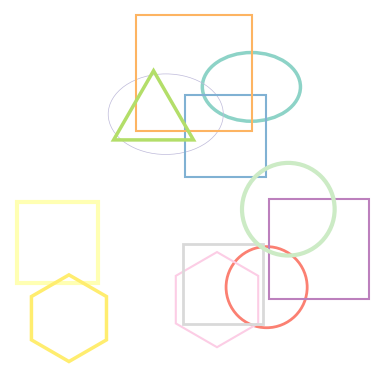[{"shape": "oval", "thickness": 2.5, "radius": 0.64, "center": [0.653, 0.774]}, {"shape": "square", "thickness": 3, "radius": 0.52, "center": [0.15, 0.371]}, {"shape": "oval", "thickness": 0.5, "radius": 0.75, "center": [0.431, 0.703]}, {"shape": "circle", "thickness": 2, "radius": 0.53, "center": [0.693, 0.254]}, {"shape": "square", "thickness": 1.5, "radius": 0.53, "center": [0.586, 0.647]}, {"shape": "square", "thickness": 1.5, "radius": 0.75, "center": [0.504, 0.81]}, {"shape": "triangle", "thickness": 2.5, "radius": 0.6, "center": [0.399, 0.696]}, {"shape": "hexagon", "thickness": 1.5, "radius": 0.62, "center": [0.564, 0.222]}, {"shape": "square", "thickness": 2, "radius": 0.52, "center": [0.58, 0.263]}, {"shape": "square", "thickness": 1.5, "radius": 0.65, "center": [0.829, 0.353]}, {"shape": "circle", "thickness": 3, "radius": 0.6, "center": [0.749, 0.457]}, {"shape": "hexagon", "thickness": 2.5, "radius": 0.56, "center": [0.179, 0.174]}]